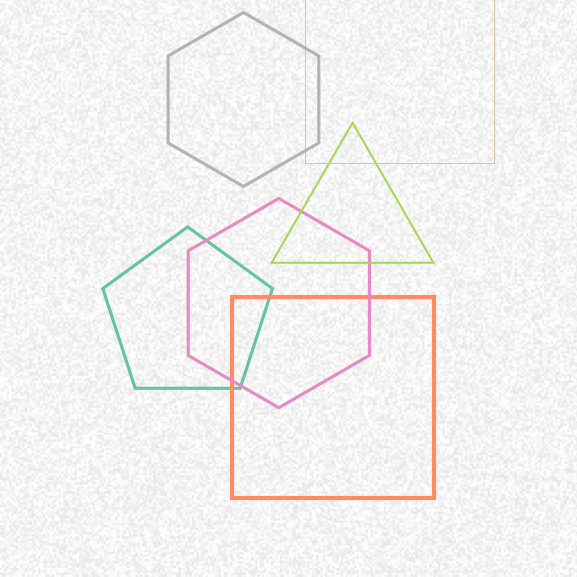[{"shape": "pentagon", "thickness": 1.5, "radius": 0.77, "center": [0.325, 0.452]}, {"shape": "square", "thickness": 2, "radius": 0.87, "center": [0.577, 0.311]}, {"shape": "hexagon", "thickness": 1.5, "radius": 0.91, "center": [0.483, 0.474]}, {"shape": "triangle", "thickness": 1, "radius": 0.81, "center": [0.61, 0.625]}, {"shape": "square", "thickness": 0.5, "radius": 0.82, "center": [0.692, 0.88]}, {"shape": "hexagon", "thickness": 1.5, "radius": 0.75, "center": [0.422, 0.827]}]